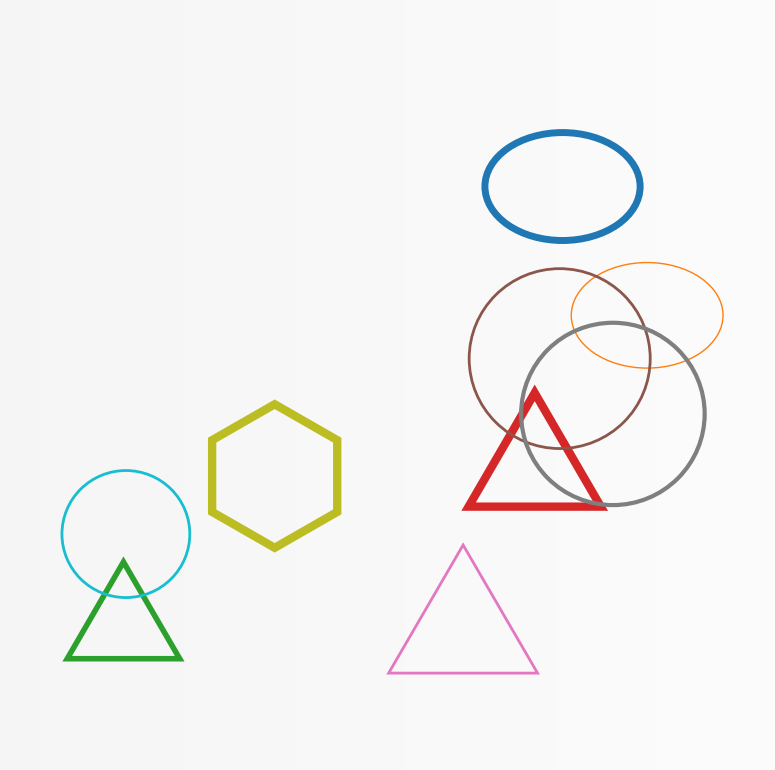[{"shape": "oval", "thickness": 2.5, "radius": 0.5, "center": [0.726, 0.758]}, {"shape": "oval", "thickness": 0.5, "radius": 0.49, "center": [0.835, 0.591]}, {"shape": "triangle", "thickness": 2, "radius": 0.42, "center": [0.159, 0.186]}, {"shape": "triangle", "thickness": 3, "radius": 0.49, "center": [0.69, 0.391]}, {"shape": "circle", "thickness": 1, "radius": 0.58, "center": [0.722, 0.534]}, {"shape": "triangle", "thickness": 1, "radius": 0.55, "center": [0.598, 0.181]}, {"shape": "circle", "thickness": 1.5, "radius": 0.59, "center": [0.791, 0.462]}, {"shape": "hexagon", "thickness": 3, "radius": 0.47, "center": [0.354, 0.382]}, {"shape": "circle", "thickness": 1, "radius": 0.41, "center": [0.162, 0.306]}]